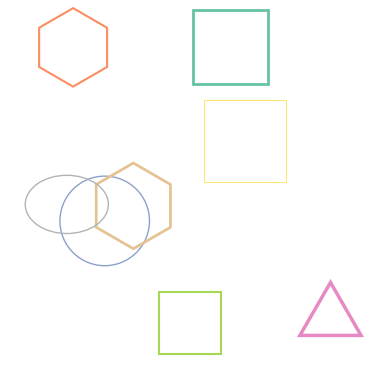[{"shape": "square", "thickness": 2, "radius": 0.48, "center": [0.599, 0.878]}, {"shape": "hexagon", "thickness": 1.5, "radius": 0.51, "center": [0.19, 0.877]}, {"shape": "circle", "thickness": 1, "radius": 0.58, "center": [0.272, 0.426]}, {"shape": "triangle", "thickness": 2.5, "radius": 0.46, "center": [0.858, 0.175]}, {"shape": "square", "thickness": 1.5, "radius": 0.4, "center": [0.493, 0.161]}, {"shape": "square", "thickness": 0.5, "radius": 0.53, "center": [0.637, 0.634]}, {"shape": "hexagon", "thickness": 2, "radius": 0.56, "center": [0.346, 0.465]}, {"shape": "oval", "thickness": 1, "radius": 0.54, "center": [0.174, 0.469]}]